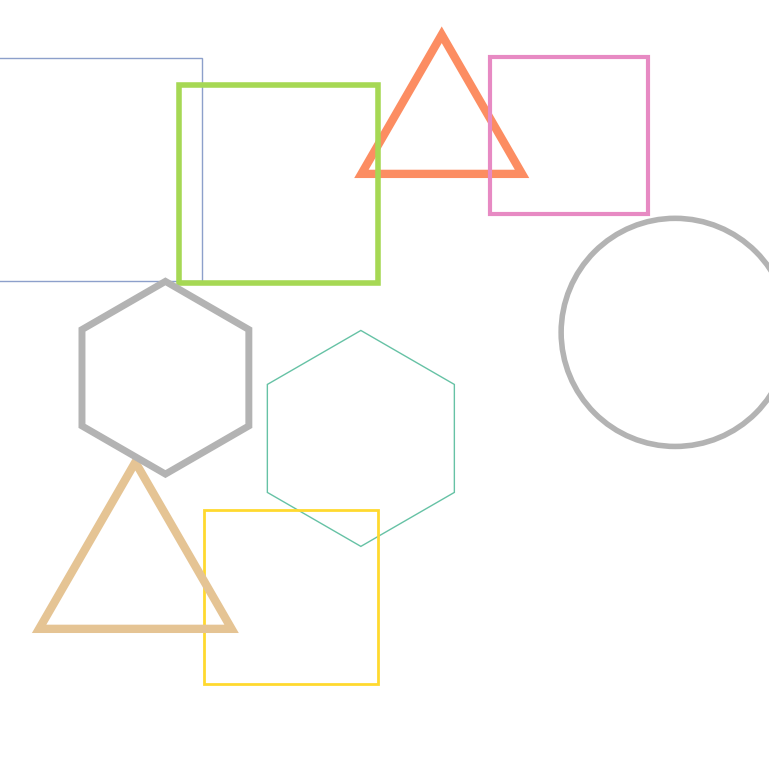[{"shape": "hexagon", "thickness": 0.5, "radius": 0.7, "center": [0.469, 0.431]}, {"shape": "triangle", "thickness": 3, "radius": 0.6, "center": [0.574, 0.834]}, {"shape": "square", "thickness": 0.5, "radius": 0.73, "center": [0.117, 0.78]}, {"shape": "square", "thickness": 1.5, "radius": 0.51, "center": [0.739, 0.824]}, {"shape": "square", "thickness": 2, "radius": 0.64, "center": [0.362, 0.761]}, {"shape": "square", "thickness": 1, "radius": 0.57, "center": [0.378, 0.225]}, {"shape": "triangle", "thickness": 3, "radius": 0.72, "center": [0.176, 0.255]}, {"shape": "hexagon", "thickness": 2.5, "radius": 0.63, "center": [0.215, 0.509]}, {"shape": "circle", "thickness": 2, "radius": 0.74, "center": [0.877, 0.568]}]